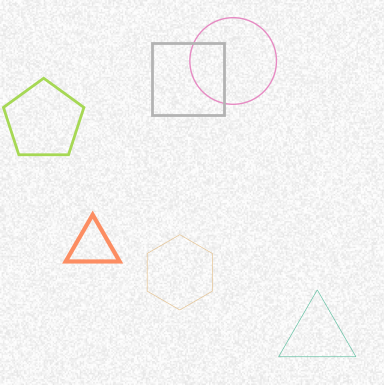[{"shape": "triangle", "thickness": 0.5, "radius": 0.58, "center": [0.824, 0.131]}, {"shape": "triangle", "thickness": 3, "radius": 0.4, "center": [0.241, 0.361]}, {"shape": "circle", "thickness": 1, "radius": 0.56, "center": [0.606, 0.842]}, {"shape": "pentagon", "thickness": 2, "radius": 0.55, "center": [0.113, 0.687]}, {"shape": "hexagon", "thickness": 0.5, "radius": 0.49, "center": [0.467, 0.293]}, {"shape": "square", "thickness": 2, "radius": 0.47, "center": [0.489, 0.795]}]